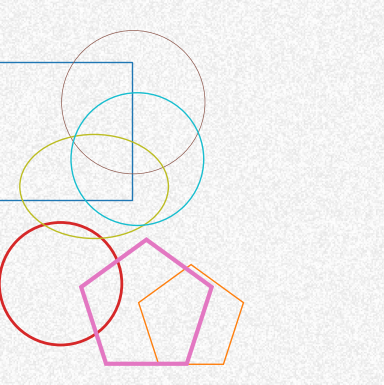[{"shape": "square", "thickness": 1, "radius": 0.89, "center": [0.165, 0.66]}, {"shape": "pentagon", "thickness": 1, "radius": 0.72, "center": [0.496, 0.17]}, {"shape": "circle", "thickness": 2, "radius": 0.8, "center": [0.157, 0.263]}, {"shape": "circle", "thickness": 0.5, "radius": 0.93, "center": [0.346, 0.735]}, {"shape": "pentagon", "thickness": 3, "radius": 0.89, "center": [0.38, 0.199]}, {"shape": "oval", "thickness": 1, "radius": 0.97, "center": [0.244, 0.516]}, {"shape": "circle", "thickness": 1, "radius": 0.86, "center": [0.357, 0.587]}]